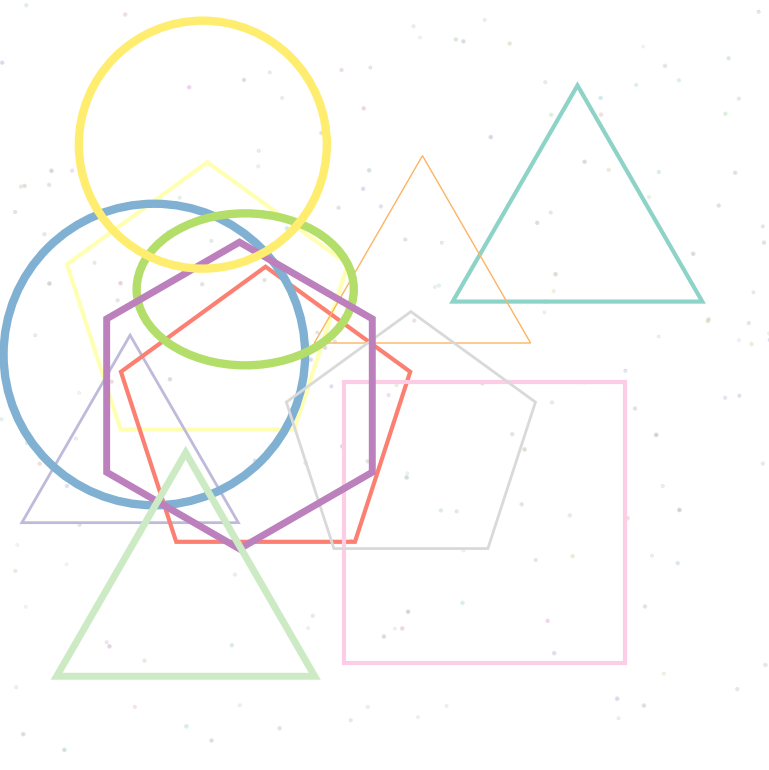[{"shape": "triangle", "thickness": 1.5, "radius": 0.94, "center": [0.75, 0.702]}, {"shape": "pentagon", "thickness": 1.5, "radius": 0.96, "center": [0.269, 0.597]}, {"shape": "triangle", "thickness": 1, "radius": 0.81, "center": [0.169, 0.402]}, {"shape": "pentagon", "thickness": 1.5, "radius": 0.99, "center": [0.345, 0.456]}, {"shape": "circle", "thickness": 3, "radius": 0.98, "center": [0.2, 0.54]}, {"shape": "triangle", "thickness": 0.5, "radius": 0.81, "center": [0.549, 0.636]}, {"shape": "oval", "thickness": 3, "radius": 0.71, "center": [0.318, 0.624]}, {"shape": "square", "thickness": 1.5, "radius": 0.91, "center": [0.63, 0.321]}, {"shape": "pentagon", "thickness": 1, "radius": 0.85, "center": [0.534, 0.425]}, {"shape": "hexagon", "thickness": 2.5, "radius": 1.0, "center": [0.311, 0.486]}, {"shape": "triangle", "thickness": 2.5, "radius": 0.97, "center": [0.241, 0.219]}, {"shape": "circle", "thickness": 3, "radius": 0.81, "center": [0.263, 0.812]}]